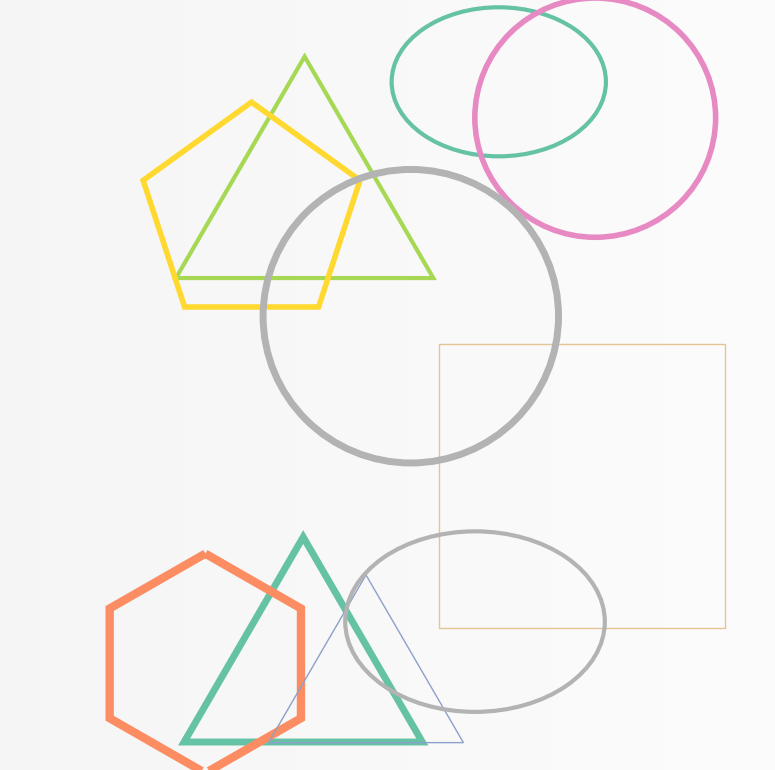[{"shape": "oval", "thickness": 1.5, "radius": 0.69, "center": [0.644, 0.894]}, {"shape": "triangle", "thickness": 2.5, "radius": 0.89, "center": [0.391, 0.125]}, {"shape": "hexagon", "thickness": 3, "radius": 0.71, "center": [0.265, 0.138]}, {"shape": "triangle", "thickness": 0.5, "radius": 0.73, "center": [0.472, 0.108]}, {"shape": "circle", "thickness": 2, "radius": 0.78, "center": [0.768, 0.847]}, {"shape": "triangle", "thickness": 1.5, "radius": 0.96, "center": [0.393, 0.735]}, {"shape": "pentagon", "thickness": 2, "radius": 0.74, "center": [0.325, 0.72]}, {"shape": "square", "thickness": 0.5, "radius": 0.92, "center": [0.751, 0.369]}, {"shape": "circle", "thickness": 2.5, "radius": 0.95, "center": [0.53, 0.589]}, {"shape": "oval", "thickness": 1.5, "radius": 0.84, "center": [0.613, 0.193]}]